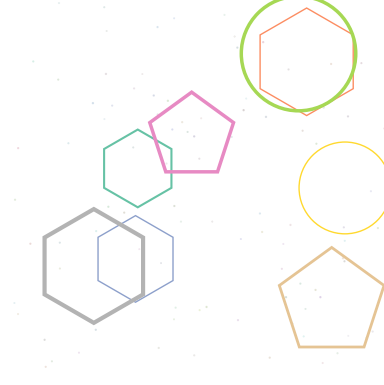[{"shape": "hexagon", "thickness": 1.5, "radius": 0.5, "center": [0.358, 0.563]}, {"shape": "hexagon", "thickness": 1, "radius": 0.7, "center": [0.797, 0.839]}, {"shape": "hexagon", "thickness": 1, "radius": 0.56, "center": [0.352, 0.327]}, {"shape": "pentagon", "thickness": 2.5, "radius": 0.57, "center": [0.498, 0.646]}, {"shape": "circle", "thickness": 2.5, "radius": 0.74, "center": [0.775, 0.861]}, {"shape": "circle", "thickness": 1, "radius": 0.6, "center": [0.896, 0.512]}, {"shape": "pentagon", "thickness": 2, "radius": 0.71, "center": [0.862, 0.214]}, {"shape": "hexagon", "thickness": 3, "radius": 0.74, "center": [0.244, 0.309]}]